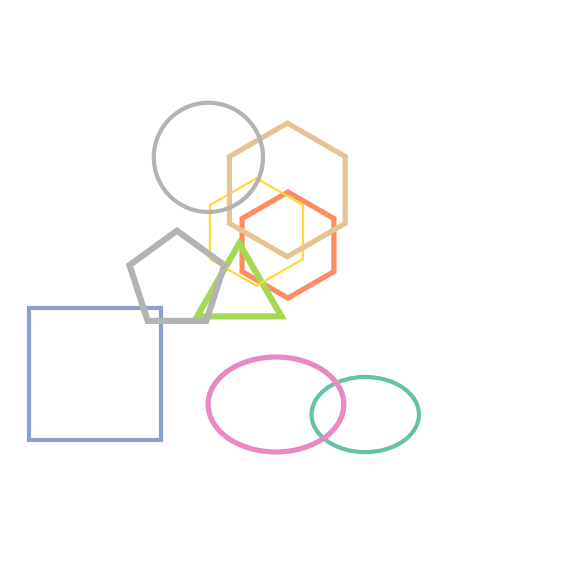[{"shape": "oval", "thickness": 2, "radius": 0.47, "center": [0.632, 0.281]}, {"shape": "hexagon", "thickness": 2.5, "radius": 0.46, "center": [0.499, 0.575]}, {"shape": "square", "thickness": 2, "radius": 0.57, "center": [0.164, 0.352]}, {"shape": "oval", "thickness": 2.5, "radius": 0.59, "center": [0.478, 0.299]}, {"shape": "triangle", "thickness": 3, "radius": 0.42, "center": [0.414, 0.493]}, {"shape": "hexagon", "thickness": 1, "radius": 0.47, "center": [0.444, 0.597]}, {"shape": "hexagon", "thickness": 2.5, "radius": 0.58, "center": [0.498, 0.67]}, {"shape": "circle", "thickness": 2, "radius": 0.47, "center": [0.361, 0.727]}, {"shape": "pentagon", "thickness": 3, "radius": 0.43, "center": [0.306, 0.513]}]